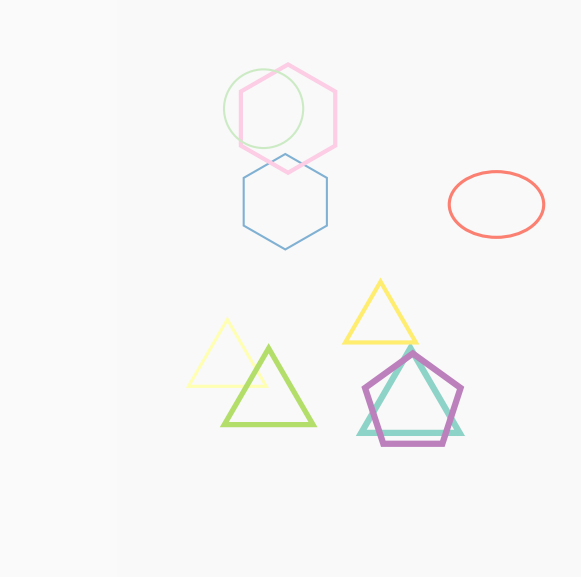[{"shape": "triangle", "thickness": 3, "radius": 0.49, "center": [0.706, 0.298]}, {"shape": "triangle", "thickness": 1.5, "radius": 0.39, "center": [0.391, 0.369]}, {"shape": "oval", "thickness": 1.5, "radius": 0.41, "center": [0.854, 0.645]}, {"shape": "hexagon", "thickness": 1, "radius": 0.41, "center": [0.491, 0.65]}, {"shape": "triangle", "thickness": 2.5, "radius": 0.44, "center": [0.462, 0.308]}, {"shape": "hexagon", "thickness": 2, "radius": 0.47, "center": [0.496, 0.794]}, {"shape": "pentagon", "thickness": 3, "radius": 0.43, "center": [0.71, 0.301]}, {"shape": "circle", "thickness": 1, "radius": 0.34, "center": [0.454, 0.811]}, {"shape": "triangle", "thickness": 2, "radius": 0.35, "center": [0.655, 0.441]}]